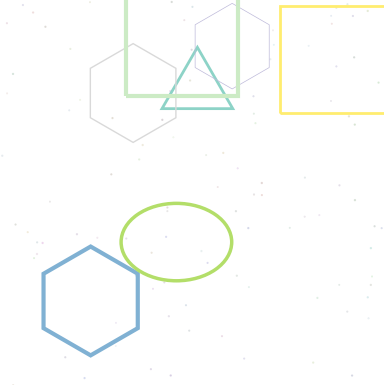[{"shape": "triangle", "thickness": 2, "radius": 0.53, "center": [0.513, 0.771]}, {"shape": "hexagon", "thickness": 0.5, "radius": 0.56, "center": [0.603, 0.88]}, {"shape": "hexagon", "thickness": 3, "radius": 0.71, "center": [0.235, 0.218]}, {"shape": "oval", "thickness": 2.5, "radius": 0.72, "center": [0.458, 0.371]}, {"shape": "hexagon", "thickness": 1, "radius": 0.64, "center": [0.346, 0.758]}, {"shape": "square", "thickness": 3, "radius": 0.73, "center": [0.473, 0.897]}, {"shape": "square", "thickness": 2, "radius": 0.69, "center": [0.865, 0.846]}]